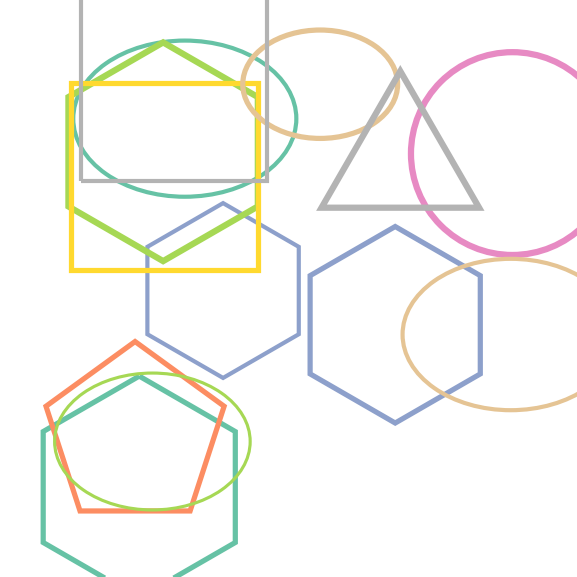[{"shape": "oval", "thickness": 2, "radius": 0.97, "center": [0.32, 0.794]}, {"shape": "hexagon", "thickness": 2.5, "radius": 0.96, "center": [0.241, 0.156]}, {"shape": "pentagon", "thickness": 2.5, "radius": 0.81, "center": [0.234, 0.246]}, {"shape": "hexagon", "thickness": 2, "radius": 0.76, "center": [0.386, 0.496]}, {"shape": "hexagon", "thickness": 2.5, "radius": 0.85, "center": [0.684, 0.437]}, {"shape": "circle", "thickness": 3, "radius": 0.88, "center": [0.887, 0.733]}, {"shape": "oval", "thickness": 1.5, "radius": 0.85, "center": [0.264, 0.235]}, {"shape": "hexagon", "thickness": 3, "radius": 0.95, "center": [0.282, 0.736]}, {"shape": "square", "thickness": 2.5, "radius": 0.81, "center": [0.285, 0.694]}, {"shape": "oval", "thickness": 2.5, "radius": 0.67, "center": [0.554, 0.853]}, {"shape": "oval", "thickness": 2, "radius": 0.94, "center": [0.884, 0.42]}, {"shape": "square", "thickness": 2, "radius": 0.81, "center": [0.302, 0.847]}, {"shape": "triangle", "thickness": 3, "radius": 0.79, "center": [0.693, 0.718]}]